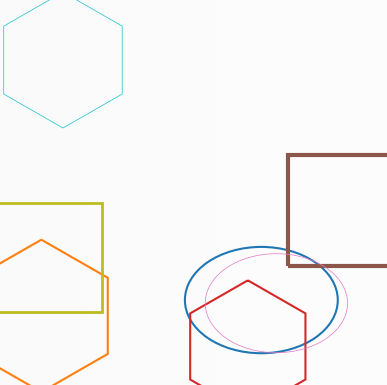[{"shape": "oval", "thickness": 1.5, "radius": 0.99, "center": [0.674, 0.221]}, {"shape": "hexagon", "thickness": 1.5, "radius": 0.99, "center": [0.107, 0.18]}, {"shape": "hexagon", "thickness": 1.5, "radius": 0.86, "center": [0.64, 0.1]}, {"shape": "square", "thickness": 3, "radius": 0.72, "center": [0.888, 0.452]}, {"shape": "oval", "thickness": 0.5, "radius": 0.92, "center": [0.713, 0.212]}, {"shape": "square", "thickness": 2, "radius": 0.71, "center": [0.121, 0.331]}, {"shape": "hexagon", "thickness": 0.5, "radius": 0.88, "center": [0.163, 0.844]}]